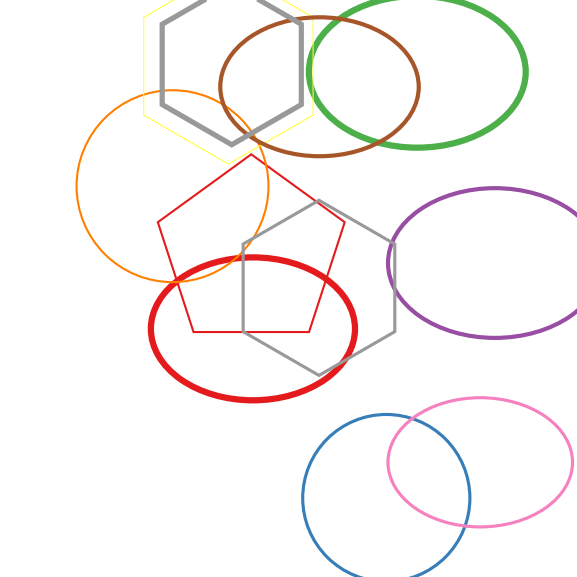[{"shape": "pentagon", "thickness": 1, "radius": 0.85, "center": [0.435, 0.562]}, {"shape": "oval", "thickness": 3, "radius": 0.88, "center": [0.438, 0.43]}, {"shape": "circle", "thickness": 1.5, "radius": 0.72, "center": [0.669, 0.137]}, {"shape": "oval", "thickness": 3, "radius": 0.94, "center": [0.723, 0.875]}, {"shape": "oval", "thickness": 2, "radius": 0.93, "center": [0.857, 0.544]}, {"shape": "circle", "thickness": 1, "radius": 0.83, "center": [0.299, 0.677]}, {"shape": "hexagon", "thickness": 0.5, "radius": 0.85, "center": [0.395, 0.884]}, {"shape": "oval", "thickness": 2, "radius": 0.86, "center": [0.553, 0.849]}, {"shape": "oval", "thickness": 1.5, "radius": 0.8, "center": [0.832, 0.199]}, {"shape": "hexagon", "thickness": 1.5, "radius": 0.76, "center": [0.552, 0.501]}, {"shape": "hexagon", "thickness": 2.5, "radius": 0.7, "center": [0.401, 0.888]}]